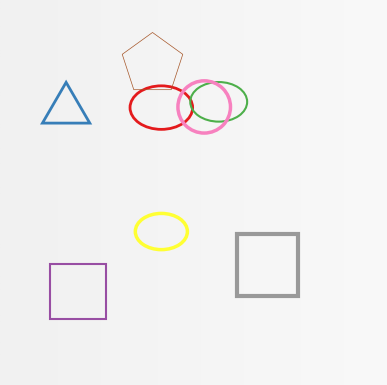[{"shape": "oval", "thickness": 2, "radius": 0.4, "center": [0.416, 0.721]}, {"shape": "triangle", "thickness": 2, "radius": 0.35, "center": [0.171, 0.716]}, {"shape": "oval", "thickness": 1.5, "radius": 0.37, "center": [0.564, 0.735]}, {"shape": "square", "thickness": 1.5, "radius": 0.36, "center": [0.202, 0.243]}, {"shape": "oval", "thickness": 2.5, "radius": 0.34, "center": [0.416, 0.399]}, {"shape": "pentagon", "thickness": 0.5, "radius": 0.41, "center": [0.394, 0.834]}, {"shape": "circle", "thickness": 2.5, "radius": 0.34, "center": [0.527, 0.722]}, {"shape": "square", "thickness": 3, "radius": 0.4, "center": [0.691, 0.312]}]